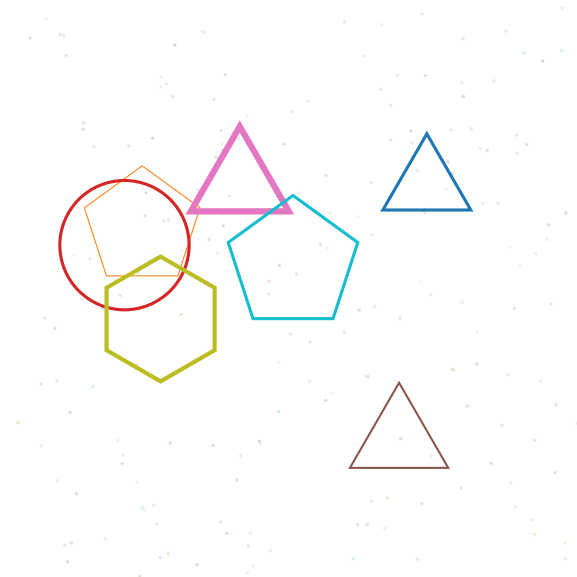[{"shape": "triangle", "thickness": 1.5, "radius": 0.44, "center": [0.739, 0.679]}, {"shape": "pentagon", "thickness": 0.5, "radius": 0.53, "center": [0.246, 0.607]}, {"shape": "circle", "thickness": 1.5, "radius": 0.56, "center": [0.216, 0.575]}, {"shape": "triangle", "thickness": 1, "radius": 0.49, "center": [0.691, 0.238]}, {"shape": "triangle", "thickness": 3, "radius": 0.49, "center": [0.415, 0.682]}, {"shape": "hexagon", "thickness": 2, "radius": 0.54, "center": [0.278, 0.447]}, {"shape": "pentagon", "thickness": 1.5, "radius": 0.59, "center": [0.507, 0.543]}]